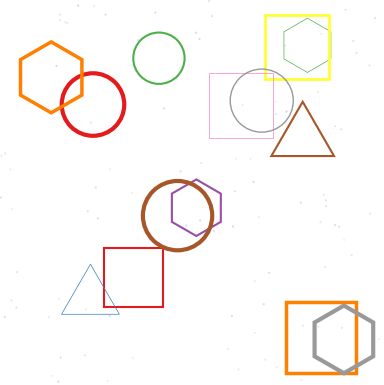[{"shape": "square", "thickness": 1.5, "radius": 0.39, "center": [0.346, 0.279]}, {"shape": "circle", "thickness": 3, "radius": 0.41, "center": [0.242, 0.729]}, {"shape": "triangle", "thickness": 0.5, "radius": 0.43, "center": [0.235, 0.227]}, {"shape": "circle", "thickness": 1.5, "radius": 0.33, "center": [0.413, 0.849]}, {"shape": "hexagon", "thickness": 0.5, "radius": 0.35, "center": [0.799, 0.882]}, {"shape": "hexagon", "thickness": 1.5, "radius": 0.37, "center": [0.51, 0.46]}, {"shape": "square", "thickness": 2.5, "radius": 0.46, "center": [0.834, 0.124]}, {"shape": "hexagon", "thickness": 2.5, "radius": 0.46, "center": [0.133, 0.799]}, {"shape": "square", "thickness": 2, "radius": 0.42, "center": [0.772, 0.877]}, {"shape": "triangle", "thickness": 1.5, "radius": 0.47, "center": [0.786, 0.642]}, {"shape": "circle", "thickness": 3, "radius": 0.45, "center": [0.461, 0.44]}, {"shape": "square", "thickness": 0.5, "radius": 0.42, "center": [0.626, 0.726]}, {"shape": "circle", "thickness": 1, "radius": 0.41, "center": [0.68, 0.739]}, {"shape": "hexagon", "thickness": 3, "radius": 0.44, "center": [0.893, 0.118]}]